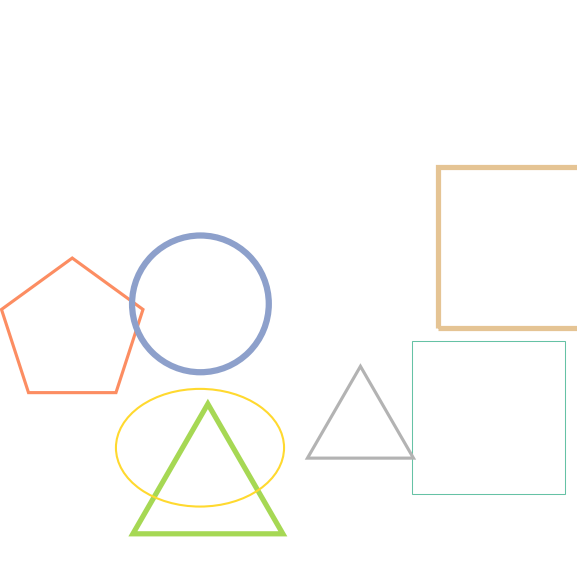[{"shape": "square", "thickness": 0.5, "radius": 0.66, "center": [0.846, 0.276]}, {"shape": "pentagon", "thickness": 1.5, "radius": 0.64, "center": [0.125, 0.423]}, {"shape": "circle", "thickness": 3, "radius": 0.59, "center": [0.347, 0.473]}, {"shape": "triangle", "thickness": 2.5, "radius": 0.75, "center": [0.36, 0.15]}, {"shape": "oval", "thickness": 1, "radius": 0.73, "center": [0.346, 0.224]}, {"shape": "square", "thickness": 2.5, "radius": 0.69, "center": [0.897, 0.57]}, {"shape": "triangle", "thickness": 1.5, "radius": 0.53, "center": [0.624, 0.259]}]